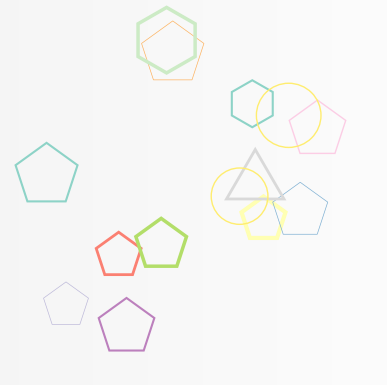[{"shape": "pentagon", "thickness": 1.5, "radius": 0.42, "center": [0.12, 0.545]}, {"shape": "hexagon", "thickness": 1.5, "radius": 0.3, "center": [0.651, 0.731]}, {"shape": "pentagon", "thickness": 3, "radius": 0.3, "center": [0.68, 0.43]}, {"shape": "pentagon", "thickness": 0.5, "radius": 0.3, "center": [0.17, 0.207]}, {"shape": "pentagon", "thickness": 2, "radius": 0.3, "center": [0.306, 0.336]}, {"shape": "pentagon", "thickness": 0.5, "radius": 0.37, "center": [0.775, 0.452]}, {"shape": "pentagon", "thickness": 0.5, "radius": 0.42, "center": [0.446, 0.861]}, {"shape": "pentagon", "thickness": 2.5, "radius": 0.34, "center": [0.416, 0.364]}, {"shape": "pentagon", "thickness": 1, "radius": 0.38, "center": [0.819, 0.664]}, {"shape": "triangle", "thickness": 2, "radius": 0.43, "center": [0.659, 0.526]}, {"shape": "pentagon", "thickness": 1.5, "radius": 0.38, "center": [0.327, 0.151]}, {"shape": "hexagon", "thickness": 2.5, "radius": 0.43, "center": [0.43, 0.896]}, {"shape": "circle", "thickness": 1, "radius": 0.42, "center": [0.745, 0.7]}, {"shape": "circle", "thickness": 1, "radius": 0.37, "center": [0.618, 0.49]}]